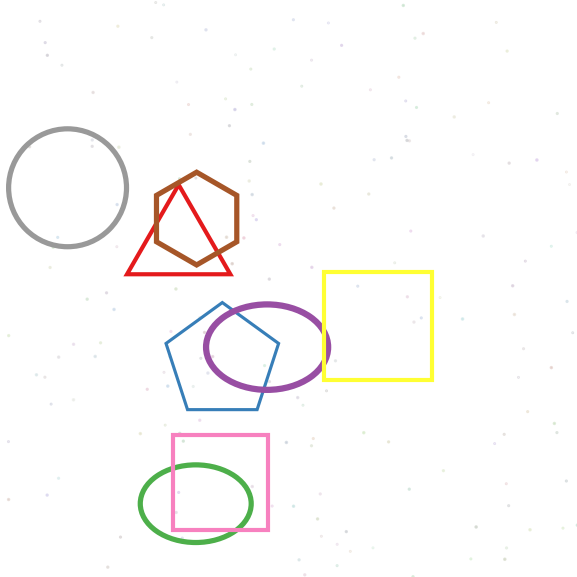[{"shape": "triangle", "thickness": 2, "radius": 0.52, "center": [0.309, 0.576]}, {"shape": "pentagon", "thickness": 1.5, "radius": 0.51, "center": [0.385, 0.373]}, {"shape": "oval", "thickness": 2.5, "radius": 0.48, "center": [0.339, 0.127]}, {"shape": "oval", "thickness": 3, "radius": 0.53, "center": [0.463, 0.398]}, {"shape": "square", "thickness": 2, "radius": 0.47, "center": [0.654, 0.435]}, {"shape": "hexagon", "thickness": 2.5, "radius": 0.4, "center": [0.34, 0.621]}, {"shape": "square", "thickness": 2, "radius": 0.41, "center": [0.382, 0.164]}, {"shape": "circle", "thickness": 2.5, "radius": 0.51, "center": [0.117, 0.674]}]